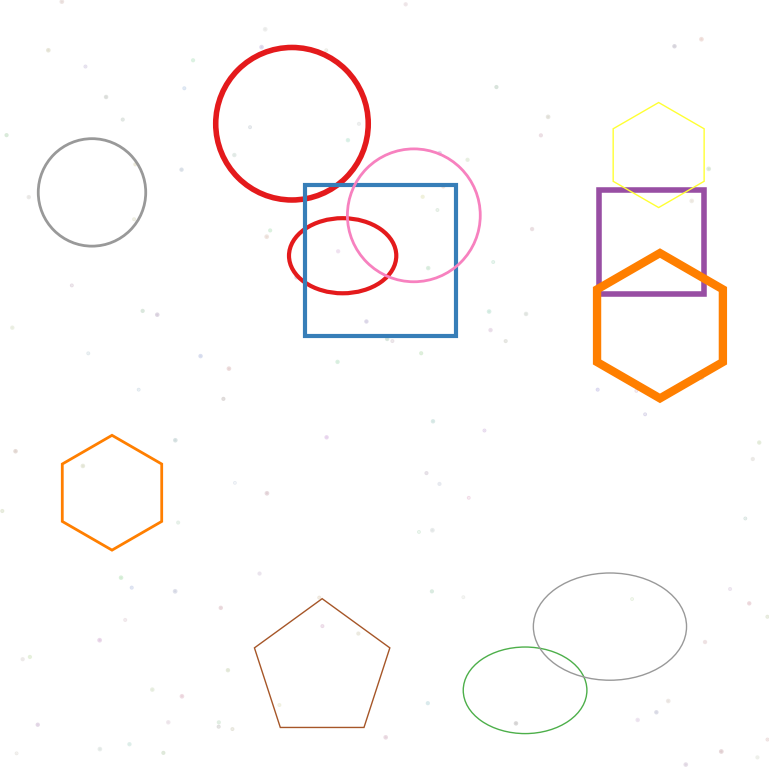[{"shape": "oval", "thickness": 1.5, "radius": 0.35, "center": [0.445, 0.668]}, {"shape": "circle", "thickness": 2, "radius": 0.5, "center": [0.379, 0.839]}, {"shape": "square", "thickness": 1.5, "radius": 0.49, "center": [0.494, 0.662]}, {"shape": "oval", "thickness": 0.5, "radius": 0.4, "center": [0.682, 0.103]}, {"shape": "square", "thickness": 2, "radius": 0.34, "center": [0.846, 0.686]}, {"shape": "hexagon", "thickness": 3, "radius": 0.47, "center": [0.857, 0.577]}, {"shape": "hexagon", "thickness": 1, "radius": 0.37, "center": [0.145, 0.36]}, {"shape": "hexagon", "thickness": 0.5, "radius": 0.34, "center": [0.855, 0.799]}, {"shape": "pentagon", "thickness": 0.5, "radius": 0.46, "center": [0.418, 0.13]}, {"shape": "circle", "thickness": 1, "radius": 0.43, "center": [0.537, 0.72]}, {"shape": "oval", "thickness": 0.5, "radius": 0.5, "center": [0.792, 0.186]}, {"shape": "circle", "thickness": 1, "radius": 0.35, "center": [0.119, 0.75]}]